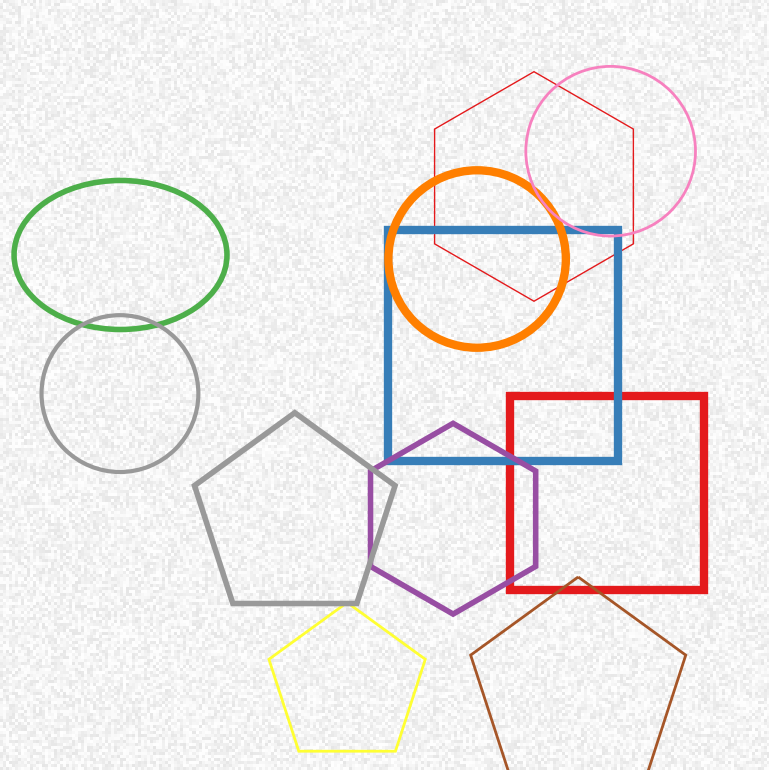[{"shape": "hexagon", "thickness": 0.5, "radius": 0.75, "center": [0.693, 0.758]}, {"shape": "square", "thickness": 3, "radius": 0.63, "center": [0.789, 0.36]}, {"shape": "square", "thickness": 3, "radius": 0.75, "center": [0.653, 0.551]}, {"shape": "oval", "thickness": 2, "radius": 0.69, "center": [0.157, 0.669]}, {"shape": "hexagon", "thickness": 2, "radius": 0.62, "center": [0.588, 0.326]}, {"shape": "circle", "thickness": 3, "radius": 0.58, "center": [0.62, 0.664]}, {"shape": "pentagon", "thickness": 1, "radius": 0.53, "center": [0.451, 0.111]}, {"shape": "pentagon", "thickness": 1, "radius": 0.73, "center": [0.751, 0.104]}, {"shape": "circle", "thickness": 1, "radius": 0.55, "center": [0.793, 0.804]}, {"shape": "circle", "thickness": 1.5, "radius": 0.51, "center": [0.156, 0.489]}, {"shape": "pentagon", "thickness": 2, "radius": 0.68, "center": [0.383, 0.327]}]